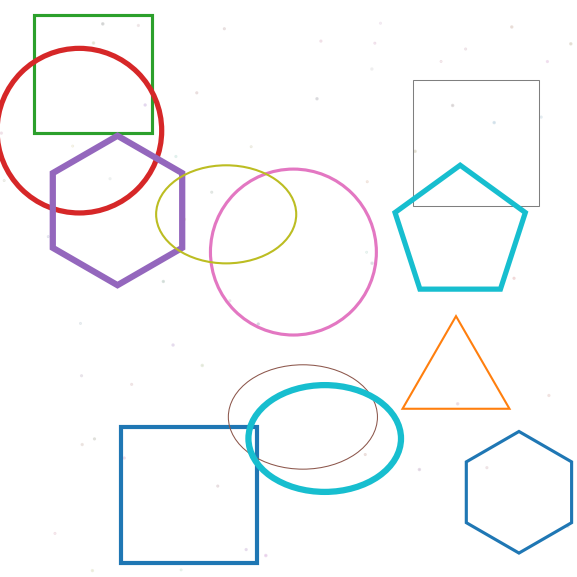[{"shape": "square", "thickness": 2, "radius": 0.59, "center": [0.327, 0.142]}, {"shape": "hexagon", "thickness": 1.5, "radius": 0.53, "center": [0.899, 0.147]}, {"shape": "triangle", "thickness": 1, "radius": 0.53, "center": [0.79, 0.345]}, {"shape": "square", "thickness": 1.5, "radius": 0.51, "center": [0.161, 0.871]}, {"shape": "circle", "thickness": 2.5, "radius": 0.71, "center": [0.137, 0.773]}, {"shape": "hexagon", "thickness": 3, "radius": 0.65, "center": [0.203, 0.635]}, {"shape": "oval", "thickness": 0.5, "radius": 0.65, "center": [0.524, 0.277]}, {"shape": "circle", "thickness": 1.5, "radius": 0.72, "center": [0.508, 0.563]}, {"shape": "square", "thickness": 0.5, "radius": 0.54, "center": [0.825, 0.752]}, {"shape": "oval", "thickness": 1, "radius": 0.61, "center": [0.392, 0.628]}, {"shape": "pentagon", "thickness": 2.5, "radius": 0.59, "center": [0.797, 0.594]}, {"shape": "oval", "thickness": 3, "radius": 0.66, "center": [0.562, 0.24]}]